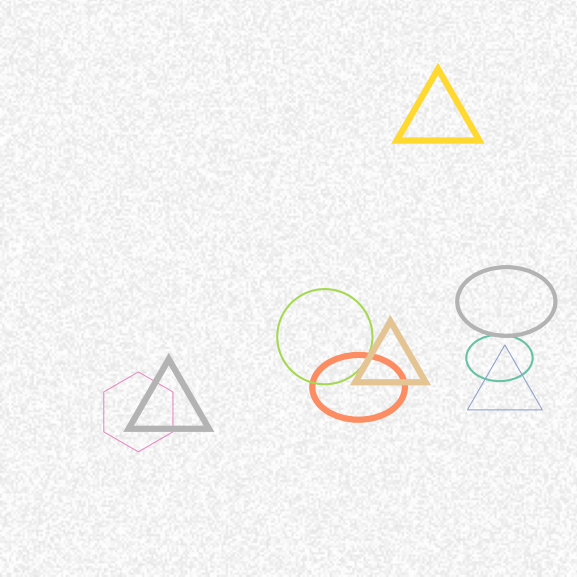[{"shape": "oval", "thickness": 1, "radius": 0.29, "center": [0.865, 0.379]}, {"shape": "oval", "thickness": 3, "radius": 0.4, "center": [0.621, 0.328]}, {"shape": "triangle", "thickness": 0.5, "radius": 0.37, "center": [0.874, 0.327]}, {"shape": "hexagon", "thickness": 0.5, "radius": 0.35, "center": [0.24, 0.286]}, {"shape": "circle", "thickness": 1, "radius": 0.41, "center": [0.563, 0.416]}, {"shape": "triangle", "thickness": 3, "radius": 0.41, "center": [0.759, 0.797]}, {"shape": "triangle", "thickness": 3, "radius": 0.35, "center": [0.676, 0.372]}, {"shape": "triangle", "thickness": 3, "radius": 0.4, "center": [0.292, 0.297]}, {"shape": "oval", "thickness": 2, "radius": 0.43, "center": [0.877, 0.477]}]